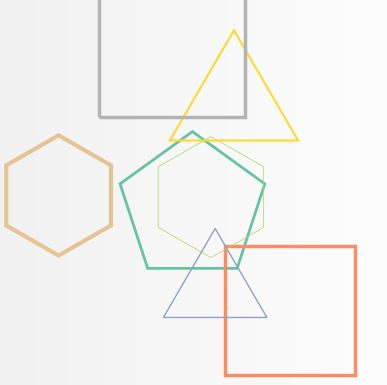[{"shape": "pentagon", "thickness": 2, "radius": 0.98, "center": [0.497, 0.462]}, {"shape": "square", "thickness": 2.5, "radius": 0.84, "center": [0.748, 0.194]}, {"shape": "triangle", "thickness": 1, "radius": 0.77, "center": [0.555, 0.252]}, {"shape": "hexagon", "thickness": 0.5, "radius": 0.79, "center": [0.544, 0.488]}, {"shape": "triangle", "thickness": 1.5, "radius": 0.95, "center": [0.604, 0.731]}, {"shape": "hexagon", "thickness": 3, "radius": 0.78, "center": [0.151, 0.492]}, {"shape": "square", "thickness": 2.5, "radius": 0.94, "center": [0.443, 0.886]}]